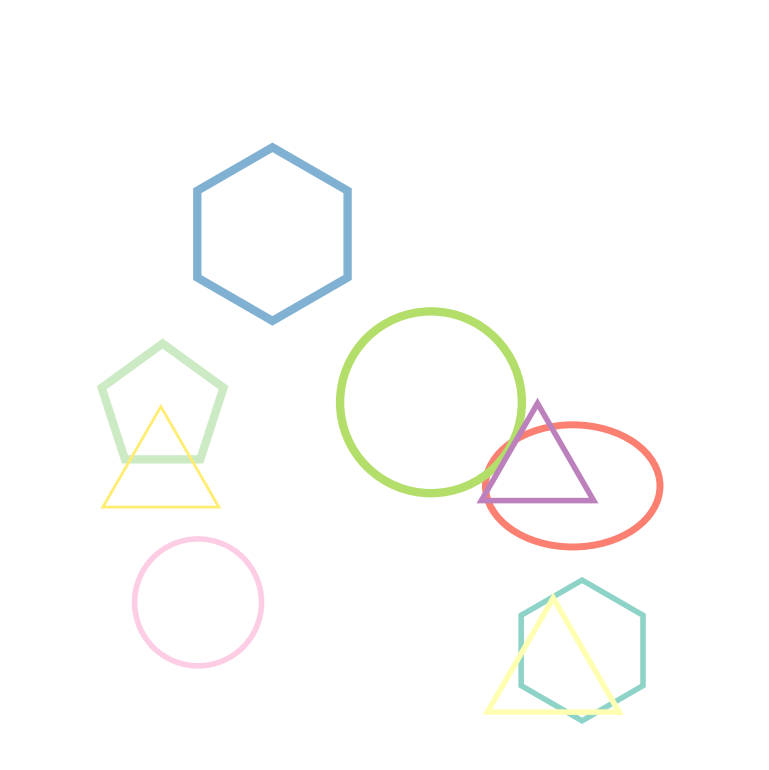[{"shape": "hexagon", "thickness": 2, "radius": 0.46, "center": [0.756, 0.155]}, {"shape": "triangle", "thickness": 2, "radius": 0.49, "center": [0.718, 0.125]}, {"shape": "oval", "thickness": 2.5, "radius": 0.57, "center": [0.744, 0.369]}, {"shape": "hexagon", "thickness": 3, "radius": 0.56, "center": [0.354, 0.696]}, {"shape": "circle", "thickness": 3, "radius": 0.59, "center": [0.56, 0.478]}, {"shape": "circle", "thickness": 2, "radius": 0.41, "center": [0.257, 0.218]}, {"shape": "triangle", "thickness": 2, "radius": 0.42, "center": [0.698, 0.392]}, {"shape": "pentagon", "thickness": 3, "radius": 0.42, "center": [0.211, 0.471]}, {"shape": "triangle", "thickness": 1, "radius": 0.43, "center": [0.209, 0.385]}]